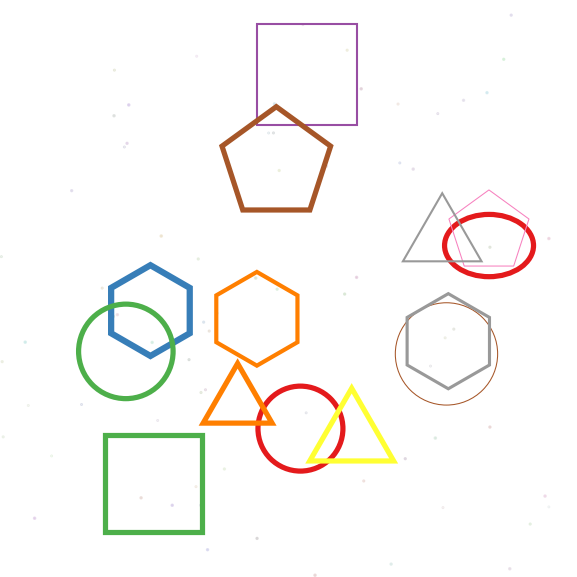[{"shape": "oval", "thickness": 2.5, "radius": 0.39, "center": [0.847, 0.574]}, {"shape": "circle", "thickness": 2.5, "radius": 0.37, "center": [0.52, 0.257]}, {"shape": "hexagon", "thickness": 3, "radius": 0.39, "center": [0.26, 0.461]}, {"shape": "square", "thickness": 2.5, "radius": 0.42, "center": [0.266, 0.162]}, {"shape": "circle", "thickness": 2.5, "radius": 0.41, "center": [0.218, 0.391]}, {"shape": "square", "thickness": 1, "radius": 0.43, "center": [0.531, 0.87]}, {"shape": "hexagon", "thickness": 2, "radius": 0.41, "center": [0.445, 0.447]}, {"shape": "triangle", "thickness": 2.5, "radius": 0.34, "center": [0.411, 0.301]}, {"shape": "triangle", "thickness": 2.5, "radius": 0.42, "center": [0.609, 0.243]}, {"shape": "circle", "thickness": 0.5, "radius": 0.44, "center": [0.773, 0.386]}, {"shape": "pentagon", "thickness": 2.5, "radius": 0.49, "center": [0.478, 0.716]}, {"shape": "pentagon", "thickness": 0.5, "radius": 0.36, "center": [0.847, 0.597]}, {"shape": "triangle", "thickness": 1, "radius": 0.39, "center": [0.766, 0.586]}, {"shape": "hexagon", "thickness": 1.5, "radius": 0.41, "center": [0.776, 0.408]}]